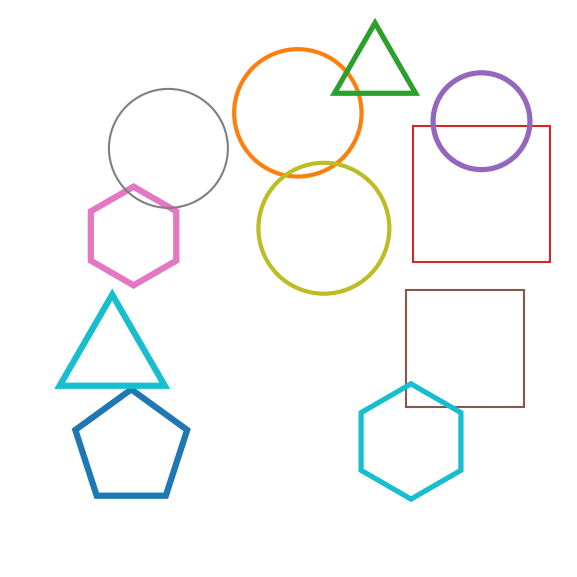[{"shape": "pentagon", "thickness": 3, "radius": 0.51, "center": [0.227, 0.223]}, {"shape": "circle", "thickness": 2, "radius": 0.55, "center": [0.516, 0.804]}, {"shape": "triangle", "thickness": 2.5, "radius": 0.41, "center": [0.649, 0.878]}, {"shape": "square", "thickness": 1, "radius": 0.59, "center": [0.834, 0.663]}, {"shape": "circle", "thickness": 2.5, "radius": 0.42, "center": [0.834, 0.789]}, {"shape": "square", "thickness": 1, "radius": 0.51, "center": [0.806, 0.396]}, {"shape": "hexagon", "thickness": 3, "radius": 0.43, "center": [0.231, 0.59]}, {"shape": "circle", "thickness": 1, "radius": 0.51, "center": [0.292, 0.742]}, {"shape": "circle", "thickness": 2, "radius": 0.57, "center": [0.561, 0.604]}, {"shape": "hexagon", "thickness": 2.5, "radius": 0.5, "center": [0.712, 0.235]}, {"shape": "triangle", "thickness": 3, "radius": 0.53, "center": [0.194, 0.384]}]